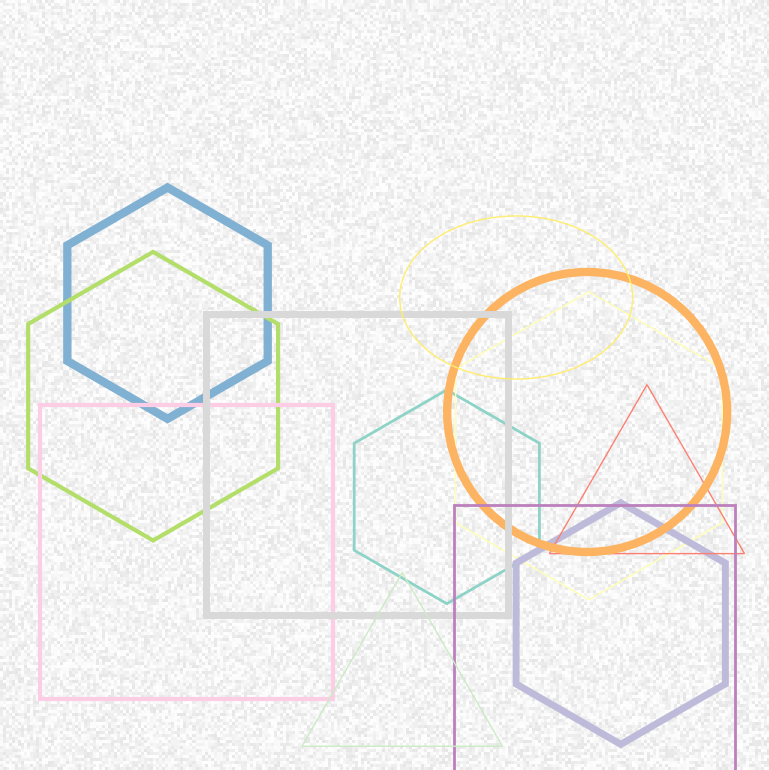[{"shape": "hexagon", "thickness": 1, "radius": 0.69, "center": [0.58, 0.355]}, {"shape": "hexagon", "thickness": 0.5, "radius": 1.0, "center": [0.765, 0.421]}, {"shape": "hexagon", "thickness": 2.5, "radius": 0.78, "center": [0.806, 0.19]}, {"shape": "triangle", "thickness": 0.5, "radius": 0.73, "center": [0.84, 0.354]}, {"shape": "hexagon", "thickness": 3, "radius": 0.75, "center": [0.218, 0.606]}, {"shape": "circle", "thickness": 3, "radius": 0.91, "center": [0.763, 0.465]}, {"shape": "hexagon", "thickness": 1.5, "radius": 0.94, "center": [0.199, 0.485]}, {"shape": "square", "thickness": 1.5, "radius": 0.95, "center": [0.242, 0.283]}, {"shape": "square", "thickness": 2.5, "radius": 0.98, "center": [0.464, 0.397]}, {"shape": "square", "thickness": 1, "radius": 0.91, "center": [0.772, 0.161]}, {"shape": "triangle", "thickness": 0.5, "radius": 0.75, "center": [0.522, 0.106]}, {"shape": "oval", "thickness": 0.5, "radius": 0.76, "center": [0.67, 0.614]}]